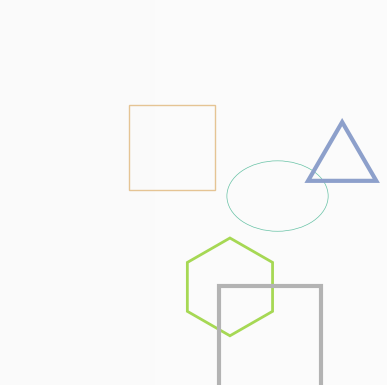[{"shape": "oval", "thickness": 0.5, "radius": 0.65, "center": [0.716, 0.491]}, {"shape": "triangle", "thickness": 3, "radius": 0.51, "center": [0.883, 0.581]}, {"shape": "hexagon", "thickness": 2, "radius": 0.63, "center": [0.593, 0.255]}, {"shape": "square", "thickness": 1, "radius": 0.55, "center": [0.444, 0.617]}, {"shape": "square", "thickness": 3, "radius": 0.66, "center": [0.697, 0.125]}]